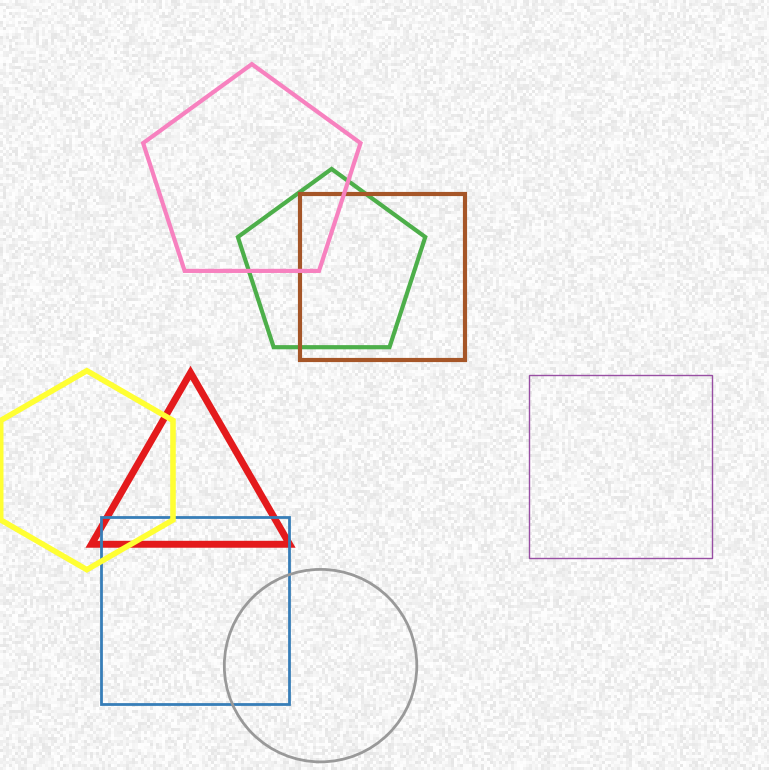[{"shape": "triangle", "thickness": 2.5, "radius": 0.74, "center": [0.247, 0.367]}, {"shape": "square", "thickness": 1, "radius": 0.61, "center": [0.253, 0.207]}, {"shape": "pentagon", "thickness": 1.5, "radius": 0.64, "center": [0.431, 0.653]}, {"shape": "square", "thickness": 0.5, "radius": 0.6, "center": [0.806, 0.394]}, {"shape": "hexagon", "thickness": 2, "radius": 0.65, "center": [0.113, 0.389]}, {"shape": "square", "thickness": 1.5, "radius": 0.54, "center": [0.497, 0.64]}, {"shape": "pentagon", "thickness": 1.5, "radius": 0.74, "center": [0.327, 0.768]}, {"shape": "circle", "thickness": 1, "radius": 0.62, "center": [0.416, 0.136]}]